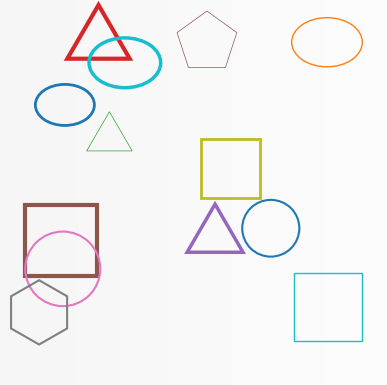[{"shape": "oval", "thickness": 2, "radius": 0.38, "center": [0.167, 0.727]}, {"shape": "circle", "thickness": 1.5, "radius": 0.37, "center": [0.699, 0.407]}, {"shape": "oval", "thickness": 1, "radius": 0.46, "center": [0.844, 0.89]}, {"shape": "triangle", "thickness": 0.5, "radius": 0.34, "center": [0.282, 0.642]}, {"shape": "triangle", "thickness": 3, "radius": 0.46, "center": [0.254, 0.894]}, {"shape": "triangle", "thickness": 2.5, "radius": 0.42, "center": [0.555, 0.386]}, {"shape": "square", "thickness": 3, "radius": 0.46, "center": [0.158, 0.375]}, {"shape": "pentagon", "thickness": 0.5, "radius": 0.41, "center": [0.534, 0.89]}, {"shape": "circle", "thickness": 1.5, "radius": 0.48, "center": [0.162, 0.302]}, {"shape": "hexagon", "thickness": 1.5, "radius": 0.42, "center": [0.101, 0.189]}, {"shape": "square", "thickness": 2, "radius": 0.38, "center": [0.594, 0.562]}, {"shape": "oval", "thickness": 2.5, "radius": 0.46, "center": [0.322, 0.837]}, {"shape": "square", "thickness": 1, "radius": 0.44, "center": [0.846, 0.203]}]